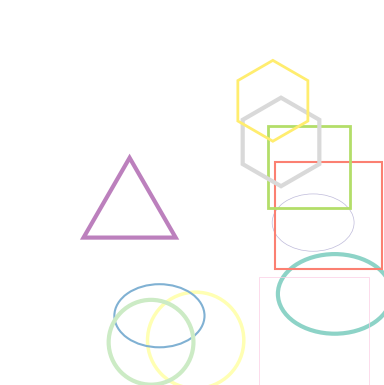[{"shape": "oval", "thickness": 3, "radius": 0.74, "center": [0.869, 0.237]}, {"shape": "circle", "thickness": 2.5, "radius": 0.63, "center": [0.508, 0.116]}, {"shape": "oval", "thickness": 0.5, "radius": 0.53, "center": [0.813, 0.422]}, {"shape": "square", "thickness": 1.5, "radius": 0.69, "center": [0.854, 0.44]}, {"shape": "oval", "thickness": 1.5, "radius": 0.59, "center": [0.414, 0.18]}, {"shape": "square", "thickness": 2, "radius": 0.53, "center": [0.802, 0.565]}, {"shape": "square", "thickness": 0.5, "radius": 0.71, "center": [0.816, 0.138]}, {"shape": "hexagon", "thickness": 3, "radius": 0.57, "center": [0.73, 0.631]}, {"shape": "triangle", "thickness": 3, "radius": 0.69, "center": [0.337, 0.452]}, {"shape": "circle", "thickness": 3, "radius": 0.55, "center": [0.392, 0.111]}, {"shape": "hexagon", "thickness": 2, "radius": 0.53, "center": [0.709, 0.738]}]